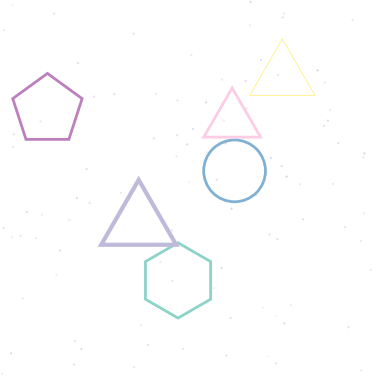[{"shape": "hexagon", "thickness": 2, "radius": 0.49, "center": [0.462, 0.272]}, {"shape": "triangle", "thickness": 3, "radius": 0.56, "center": [0.36, 0.42]}, {"shape": "circle", "thickness": 2, "radius": 0.4, "center": [0.609, 0.556]}, {"shape": "triangle", "thickness": 2, "radius": 0.43, "center": [0.603, 0.686]}, {"shape": "pentagon", "thickness": 2, "radius": 0.47, "center": [0.123, 0.715]}, {"shape": "triangle", "thickness": 0.5, "radius": 0.49, "center": [0.733, 0.801]}]